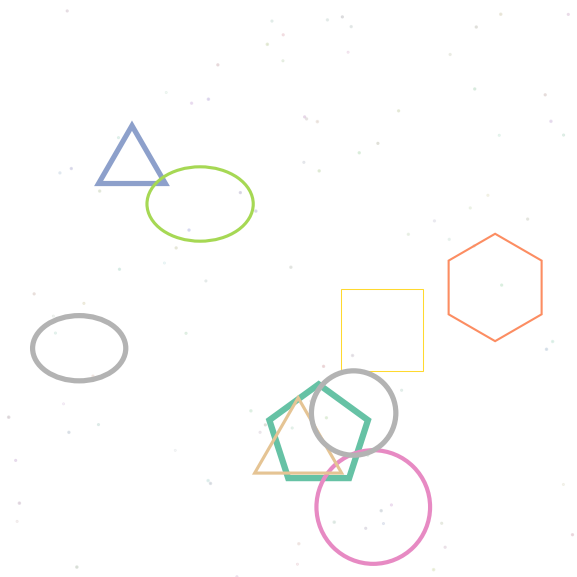[{"shape": "pentagon", "thickness": 3, "radius": 0.45, "center": [0.552, 0.244]}, {"shape": "hexagon", "thickness": 1, "radius": 0.46, "center": [0.857, 0.501]}, {"shape": "triangle", "thickness": 2.5, "radius": 0.33, "center": [0.229, 0.715]}, {"shape": "circle", "thickness": 2, "radius": 0.49, "center": [0.646, 0.121]}, {"shape": "oval", "thickness": 1.5, "radius": 0.46, "center": [0.346, 0.646]}, {"shape": "square", "thickness": 0.5, "radius": 0.36, "center": [0.662, 0.428]}, {"shape": "triangle", "thickness": 1.5, "radius": 0.43, "center": [0.516, 0.223]}, {"shape": "oval", "thickness": 2.5, "radius": 0.4, "center": [0.137, 0.396]}, {"shape": "circle", "thickness": 2.5, "radius": 0.37, "center": [0.612, 0.284]}]